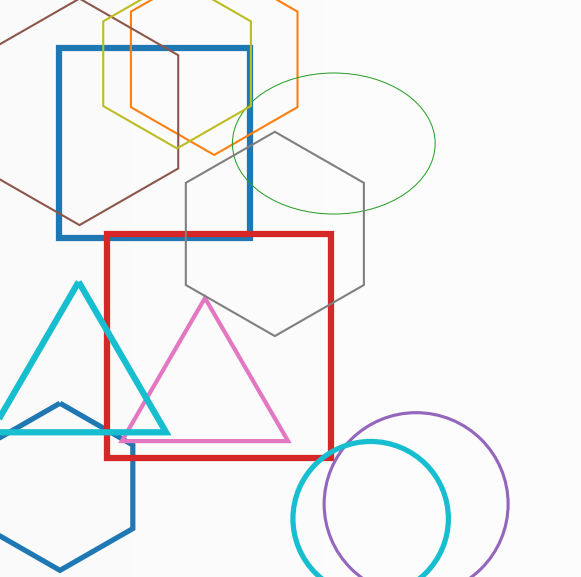[{"shape": "hexagon", "thickness": 2.5, "radius": 0.72, "center": [0.103, 0.156]}, {"shape": "square", "thickness": 3, "radius": 0.82, "center": [0.266, 0.751]}, {"shape": "hexagon", "thickness": 1, "radius": 0.83, "center": [0.369, 0.896]}, {"shape": "oval", "thickness": 0.5, "radius": 0.87, "center": [0.574, 0.751]}, {"shape": "square", "thickness": 3, "radius": 0.97, "center": [0.377, 0.4]}, {"shape": "circle", "thickness": 1.5, "radius": 0.79, "center": [0.716, 0.126]}, {"shape": "hexagon", "thickness": 1, "radius": 0.98, "center": [0.137, 0.805]}, {"shape": "triangle", "thickness": 2, "radius": 0.83, "center": [0.353, 0.318]}, {"shape": "hexagon", "thickness": 1, "radius": 0.88, "center": [0.473, 0.594]}, {"shape": "hexagon", "thickness": 1, "radius": 0.73, "center": [0.305, 0.889]}, {"shape": "triangle", "thickness": 3, "radius": 0.87, "center": [0.135, 0.337]}, {"shape": "circle", "thickness": 2.5, "radius": 0.67, "center": [0.638, 0.101]}]